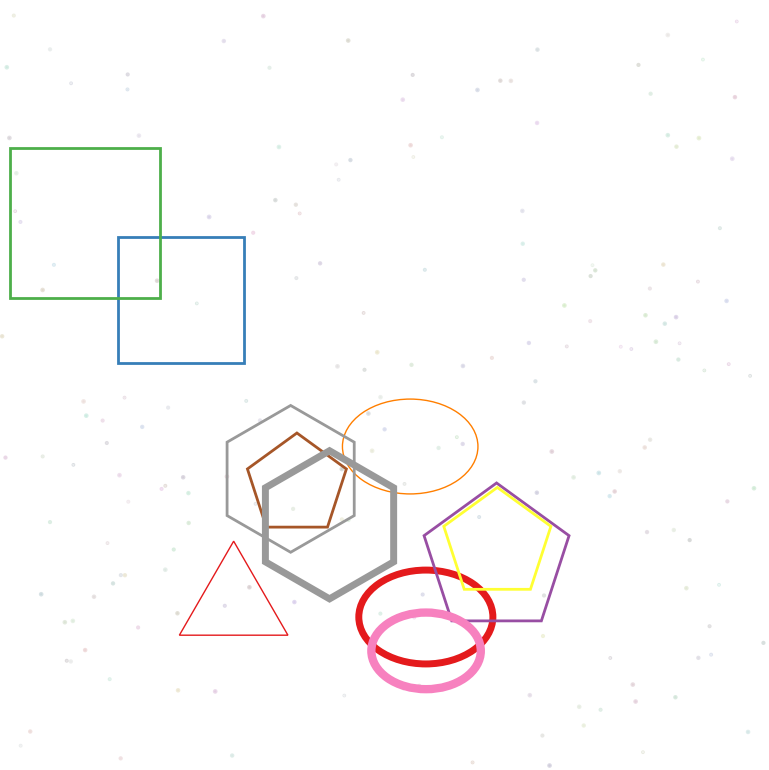[{"shape": "oval", "thickness": 2.5, "radius": 0.44, "center": [0.553, 0.199]}, {"shape": "triangle", "thickness": 0.5, "radius": 0.41, "center": [0.303, 0.216]}, {"shape": "square", "thickness": 1, "radius": 0.41, "center": [0.235, 0.61]}, {"shape": "square", "thickness": 1, "radius": 0.49, "center": [0.111, 0.71]}, {"shape": "pentagon", "thickness": 1, "radius": 0.5, "center": [0.645, 0.274]}, {"shape": "oval", "thickness": 0.5, "radius": 0.44, "center": [0.533, 0.42]}, {"shape": "pentagon", "thickness": 1, "radius": 0.37, "center": [0.646, 0.294]}, {"shape": "pentagon", "thickness": 1, "radius": 0.34, "center": [0.386, 0.37]}, {"shape": "oval", "thickness": 3, "radius": 0.36, "center": [0.553, 0.155]}, {"shape": "hexagon", "thickness": 1, "radius": 0.48, "center": [0.377, 0.378]}, {"shape": "hexagon", "thickness": 2.5, "radius": 0.48, "center": [0.428, 0.318]}]